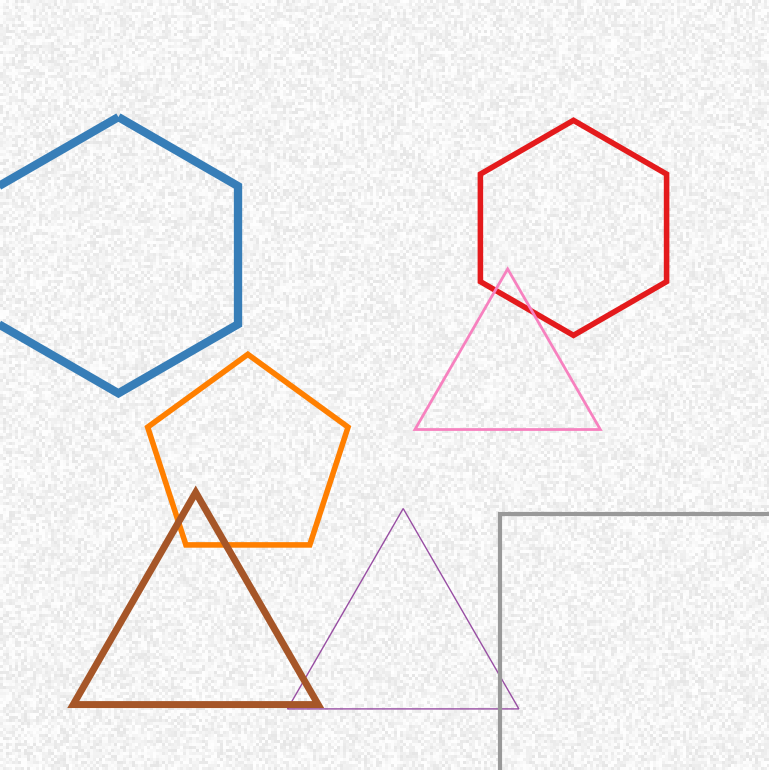[{"shape": "hexagon", "thickness": 2, "radius": 0.7, "center": [0.745, 0.704]}, {"shape": "hexagon", "thickness": 3, "radius": 0.9, "center": [0.154, 0.669]}, {"shape": "triangle", "thickness": 0.5, "radius": 0.87, "center": [0.524, 0.166]}, {"shape": "pentagon", "thickness": 2, "radius": 0.68, "center": [0.322, 0.403]}, {"shape": "triangle", "thickness": 2.5, "radius": 0.92, "center": [0.254, 0.177]}, {"shape": "triangle", "thickness": 1, "radius": 0.7, "center": [0.659, 0.512]}, {"shape": "square", "thickness": 1.5, "radius": 0.94, "center": [0.837, 0.146]}]